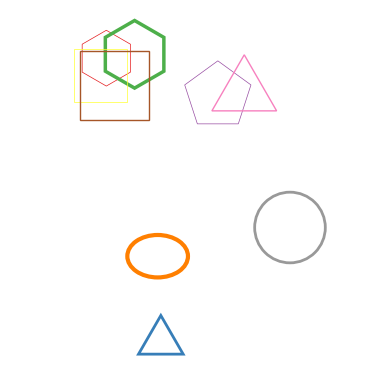[{"shape": "hexagon", "thickness": 0.5, "radius": 0.36, "center": [0.276, 0.849]}, {"shape": "triangle", "thickness": 2, "radius": 0.33, "center": [0.418, 0.114]}, {"shape": "hexagon", "thickness": 2.5, "radius": 0.44, "center": [0.35, 0.859]}, {"shape": "pentagon", "thickness": 0.5, "radius": 0.45, "center": [0.566, 0.751]}, {"shape": "oval", "thickness": 3, "radius": 0.39, "center": [0.409, 0.335]}, {"shape": "square", "thickness": 0.5, "radius": 0.35, "center": [0.261, 0.804]}, {"shape": "square", "thickness": 1, "radius": 0.45, "center": [0.296, 0.778]}, {"shape": "triangle", "thickness": 1, "radius": 0.49, "center": [0.634, 0.761]}, {"shape": "circle", "thickness": 2, "radius": 0.46, "center": [0.753, 0.409]}]